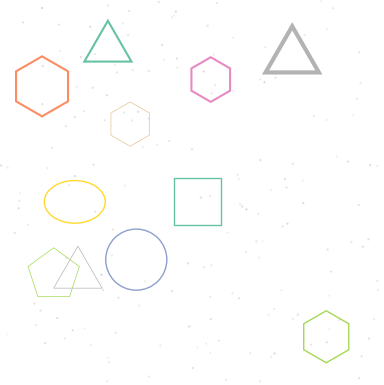[{"shape": "square", "thickness": 1, "radius": 0.3, "center": [0.514, 0.476]}, {"shape": "triangle", "thickness": 1.5, "radius": 0.35, "center": [0.28, 0.875]}, {"shape": "hexagon", "thickness": 1.5, "radius": 0.39, "center": [0.109, 0.776]}, {"shape": "circle", "thickness": 1, "radius": 0.4, "center": [0.354, 0.326]}, {"shape": "hexagon", "thickness": 1.5, "radius": 0.29, "center": [0.547, 0.793]}, {"shape": "hexagon", "thickness": 1, "radius": 0.34, "center": [0.847, 0.125]}, {"shape": "pentagon", "thickness": 0.5, "radius": 0.35, "center": [0.14, 0.286]}, {"shape": "oval", "thickness": 1, "radius": 0.4, "center": [0.194, 0.476]}, {"shape": "hexagon", "thickness": 0.5, "radius": 0.29, "center": [0.338, 0.678]}, {"shape": "triangle", "thickness": 3, "radius": 0.4, "center": [0.759, 0.852]}, {"shape": "triangle", "thickness": 0.5, "radius": 0.36, "center": [0.202, 0.288]}]